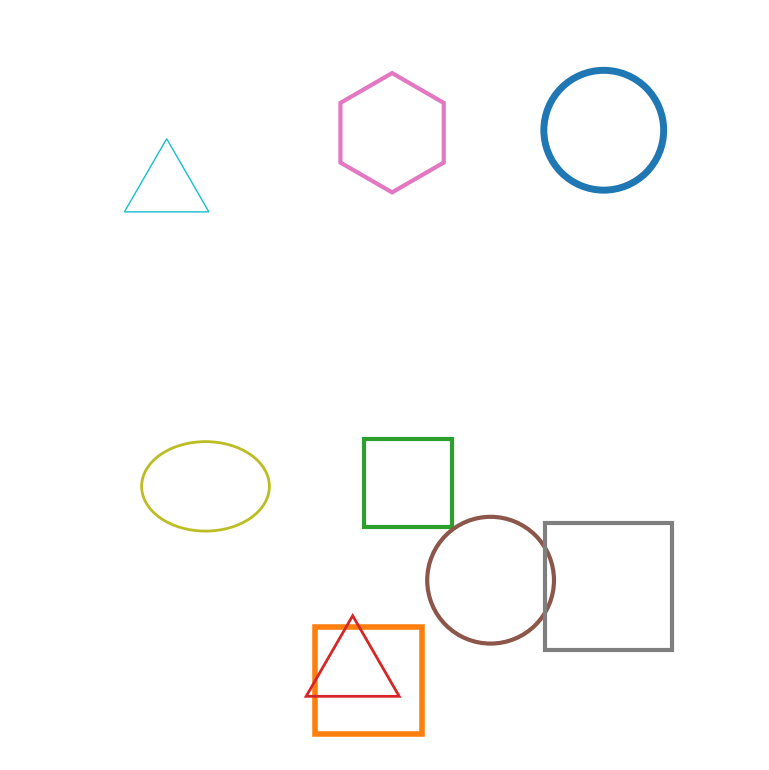[{"shape": "circle", "thickness": 2.5, "radius": 0.39, "center": [0.784, 0.831]}, {"shape": "square", "thickness": 2, "radius": 0.35, "center": [0.478, 0.117]}, {"shape": "square", "thickness": 1.5, "radius": 0.29, "center": [0.53, 0.372]}, {"shape": "triangle", "thickness": 1, "radius": 0.35, "center": [0.458, 0.131]}, {"shape": "circle", "thickness": 1.5, "radius": 0.41, "center": [0.637, 0.246]}, {"shape": "hexagon", "thickness": 1.5, "radius": 0.39, "center": [0.509, 0.828]}, {"shape": "square", "thickness": 1.5, "radius": 0.41, "center": [0.79, 0.238]}, {"shape": "oval", "thickness": 1, "radius": 0.41, "center": [0.267, 0.368]}, {"shape": "triangle", "thickness": 0.5, "radius": 0.32, "center": [0.216, 0.756]}]